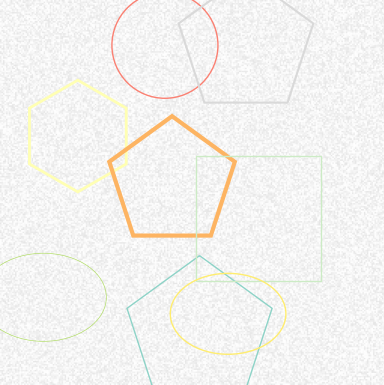[{"shape": "pentagon", "thickness": 1, "radius": 0.99, "center": [0.518, 0.138]}, {"shape": "hexagon", "thickness": 2, "radius": 0.73, "center": [0.202, 0.647]}, {"shape": "circle", "thickness": 1, "radius": 0.69, "center": [0.428, 0.882]}, {"shape": "pentagon", "thickness": 3, "radius": 0.86, "center": [0.447, 0.527]}, {"shape": "oval", "thickness": 0.5, "radius": 0.82, "center": [0.113, 0.228]}, {"shape": "pentagon", "thickness": 1.5, "radius": 0.92, "center": [0.639, 0.882]}, {"shape": "square", "thickness": 1, "radius": 0.82, "center": [0.671, 0.433]}, {"shape": "oval", "thickness": 1, "radius": 0.75, "center": [0.592, 0.185]}]